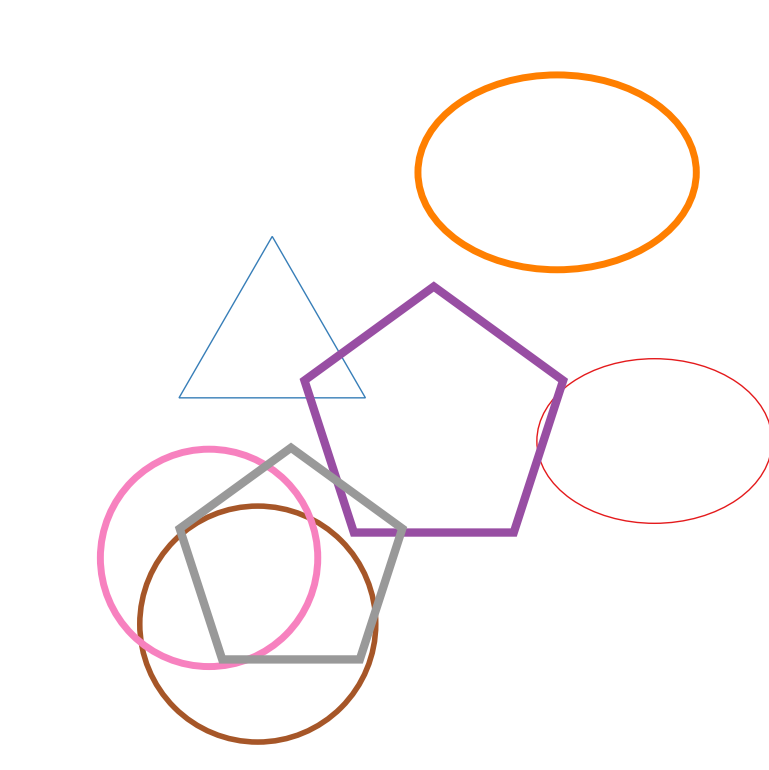[{"shape": "oval", "thickness": 0.5, "radius": 0.76, "center": [0.85, 0.427]}, {"shape": "triangle", "thickness": 0.5, "radius": 0.7, "center": [0.354, 0.553]}, {"shape": "pentagon", "thickness": 3, "radius": 0.88, "center": [0.563, 0.451]}, {"shape": "oval", "thickness": 2.5, "radius": 0.9, "center": [0.724, 0.776]}, {"shape": "circle", "thickness": 2, "radius": 0.77, "center": [0.335, 0.19]}, {"shape": "circle", "thickness": 2.5, "radius": 0.71, "center": [0.272, 0.275]}, {"shape": "pentagon", "thickness": 3, "radius": 0.76, "center": [0.378, 0.267]}]